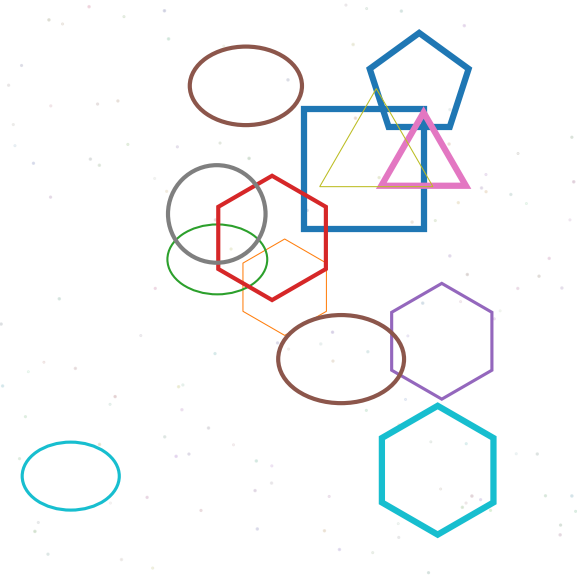[{"shape": "pentagon", "thickness": 3, "radius": 0.45, "center": [0.726, 0.852]}, {"shape": "square", "thickness": 3, "radius": 0.52, "center": [0.631, 0.707]}, {"shape": "hexagon", "thickness": 0.5, "radius": 0.42, "center": [0.493, 0.502]}, {"shape": "oval", "thickness": 1, "radius": 0.43, "center": [0.376, 0.55]}, {"shape": "hexagon", "thickness": 2, "radius": 0.54, "center": [0.471, 0.587]}, {"shape": "hexagon", "thickness": 1.5, "radius": 0.5, "center": [0.765, 0.408]}, {"shape": "oval", "thickness": 2, "radius": 0.49, "center": [0.426, 0.85]}, {"shape": "oval", "thickness": 2, "radius": 0.54, "center": [0.591, 0.377]}, {"shape": "triangle", "thickness": 3, "radius": 0.42, "center": [0.734, 0.72]}, {"shape": "circle", "thickness": 2, "radius": 0.42, "center": [0.375, 0.629]}, {"shape": "triangle", "thickness": 0.5, "radius": 0.57, "center": [0.652, 0.733]}, {"shape": "hexagon", "thickness": 3, "radius": 0.56, "center": [0.758, 0.185]}, {"shape": "oval", "thickness": 1.5, "radius": 0.42, "center": [0.122, 0.175]}]